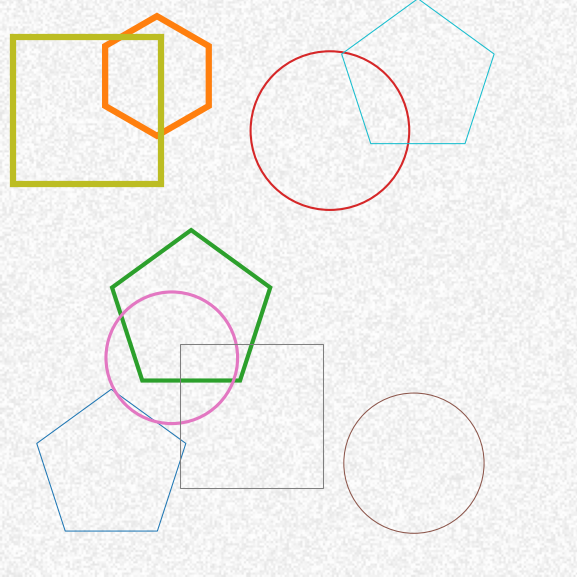[{"shape": "pentagon", "thickness": 0.5, "radius": 0.68, "center": [0.193, 0.189]}, {"shape": "hexagon", "thickness": 3, "radius": 0.52, "center": [0.272, 0.868]}, {"shape": "pentagon", "thickness": 2, "radius": 0.72, "center": [0.331, 0.457]}, {"shape": "circle", "thickness": 1, "radius": 0.69, "center": [0.571, 0.773]}, {"shape": "circle", "thickness": 0.5, "radius": 0.61, "center": [0.717, 0.197]}, {"shape": "circle", "thickness": 1.5, "radius": 0.57, "center": [0.297, 0.38]}, {"shape": "square", "thickness": 0.5, "radius": 0.62, "center": [0.436, 0.278]}, {"shape": "square", "thickness": 3, "radius": 0.64, "center": [0.151, 0.808]}, {"shape": "pentagon", "thickness": 0.5, "radius": 0.69, "center": [0.724, 0.863]}]